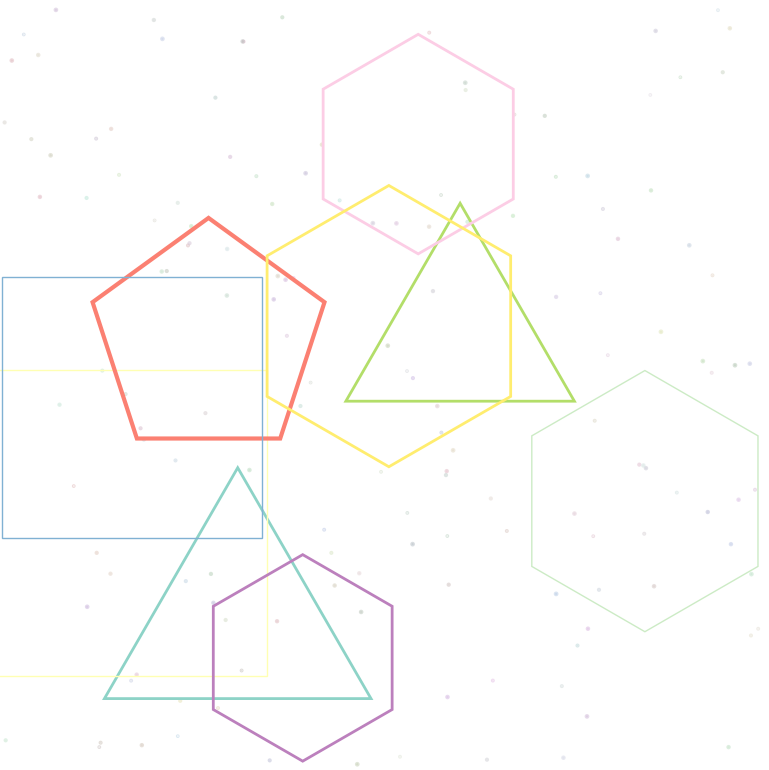[{"shape": "triangle", "thickness": 1, "radius": 1.0, "center": [0.309, 0.193]}, {"shape": "square", "thickness": 0.5, "radius": 0.99, "center": [0.148, 0.321]}, {"shape": "pentagon", "thickness": 1.5, "radius": 0.79, "center": [0.271, 0.559]}, {"shape": "square", "thickness": 0.5, "radius": 0.85, "center": [0.172, 0.47]}, {"shape": "triangle", "thickness": 1, "radius": 0.86, "center": [0.598, 0.565]}, {"shape": "hexagon", "thickness": 1, "radius": 0.71, "center": [0.543, 0.813]}, {"shape": "hexagon", "thickness": 1, "radius": 0.67, "center": [0.393, 0.146]}, {"shape": "hexagon", "thickness": 0.5, "radius": 0.85, "center": [0.838, 0.349]}, {"shape": "hexagon", "thickness": 1, "radius": 0.91, "center": [0.505, 0.576]}]